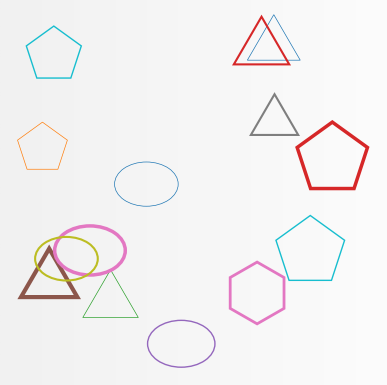[{"shape": "oval", "thickness": 0.5, "radius": 0.41, "center": [0.378, 0.522]}, {"shape": "triangle", "thickness": 0.5, "radius": 0.39, "center": [0.707, 0.883]}, {"shape": "pentagon", "thickness": 0.5, "radius": 0.34, "center": [0.11, 0.615]}, {"shape": "triangle", "thickness": 0.5, "radius": 0.41, "center": [0.285, 0.217]}, {"shape": "triangle", "thickness": 1.5, "radius": 0.41, "center": [0.675, 0.874]}, {"shape": "pentagon", "thickness": 2.5, "radius": 0.48, "center": [0.858, 0.587]}, {"shape": "oval", "thickness": 1, "radius": 0.43, "center": [0.468, 0.107]}, {"shape": "triangle", "thickness": 3, "radius": 0.42, "center": [0.127, 0.27]}, {"shape": "oval", "thickness": 2.5, "radius": 0.46, "center": [0.232, 0.349]}, {"shape": "hexagon", "thickness": 2, "radius": 0.4, "center": [0.663, 0.239]}, {"shape": "triangle", "thickness": 1.5, "radius": 0.35, "center": [0.708, 0.685]}, {"shape": "oval", "thickness": 1.5, "radius": 0.4, "center": [0.171, 0.328]}, {"shape": "pentagon", "thickness": 1, "radius": 0.37, "center": [0.139, 0.858]}, {"shape": "pentagon", "thickness": 1, "radius": 0.47, "center": [0.801, 0.347]}]